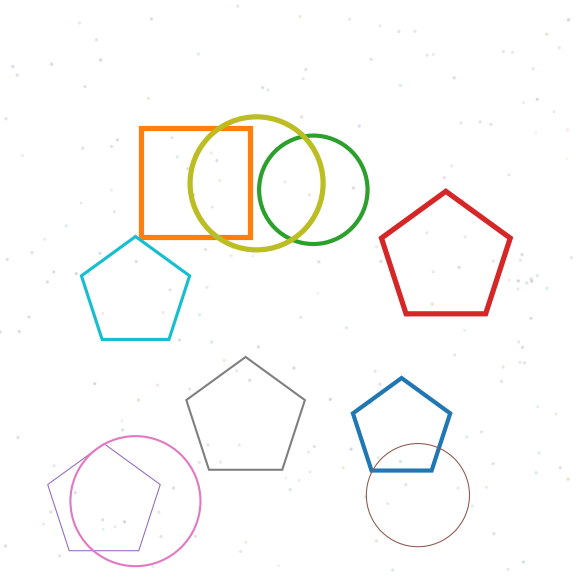[{"shape": "pentagon", "thickness": 2, "radius": 0.44, "center": [0.695, 0.256]}, {"shape": "square", "thickness": 2.5, "radius": 0.47, "center": [0.338, 0.683]}, {"shape": "circle", "thickness": 2, "radius": 0.47, "center": [0.543, 0.67]}, {"shape": "pentagon", "thickness": 2.5, "radius": 0.59, "center": [0.772, 0.551]}, {"shape": "pentagon", "thickness": 0.5, "radius": 0.51, "center": [0.18, 0.128]}, {"shape": "circle", "thickness": 0.5, "radius": 0.45, "center": [0.724, 0.142]}, {"shape": "circle", "thickness": 1, "radius": 0.56, "center": [0.235, 0.131]}, {"shape": "pentagon", "thickness": 1, "radius": 0.54, "center": [0.425, 0.273]}, {"shape": "circle", "thickness": 2.5, "radius": 0.58, "center": [0.444, 0.682]}, {"shape": "pentagon", "thickness": 1.5, "radius": 0.49, "center": [0.235, 0.491]}]